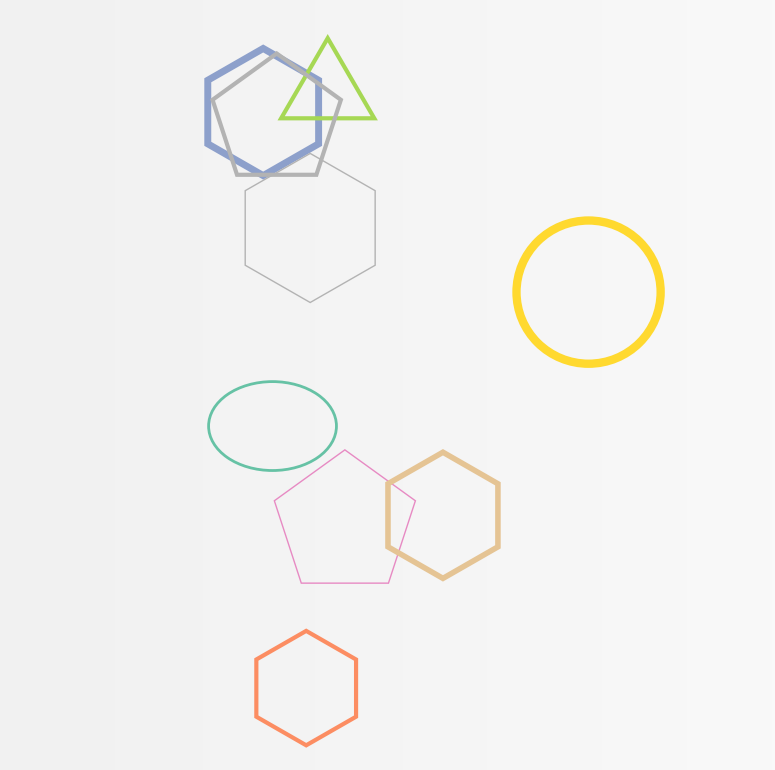[{"shape": "oval", "thickness": 1, "radius": 0.41, "center": [0.352, 0.447]}, {"shape": "hexagon", "thickness": 1.5, "radius": 0.37, "center": [0.395, 0.106]}, {"shape": "hexagon", "thickness": 2.5, "radius": 0.41, "center": [0.34, 0.854]}, {"shape": "pentagon", "thickness": 0.5, "radius": 0.48, "center": [0.445, 0.32]}, {"shape": "triangle", "thickness": 1.5, "radius": 0.35, "center": [0.423, 0.881]}, {"shape": "circle", "thickness": 3, "radius": 0.47, "center": [0.759, 0.621]}, {"shape": "hexagon", "thickness": 2, "radius": 0.41, "center": [0.572, 0.331]}, {"shape": "hexagon", "thickness": 0.5, "radius": 0.48, "center": [0.4, 0.704]}, {"shape": "pentagon", "thickness": 1.5, "radius": 0.44, "center": [0.357, 0.843]}]